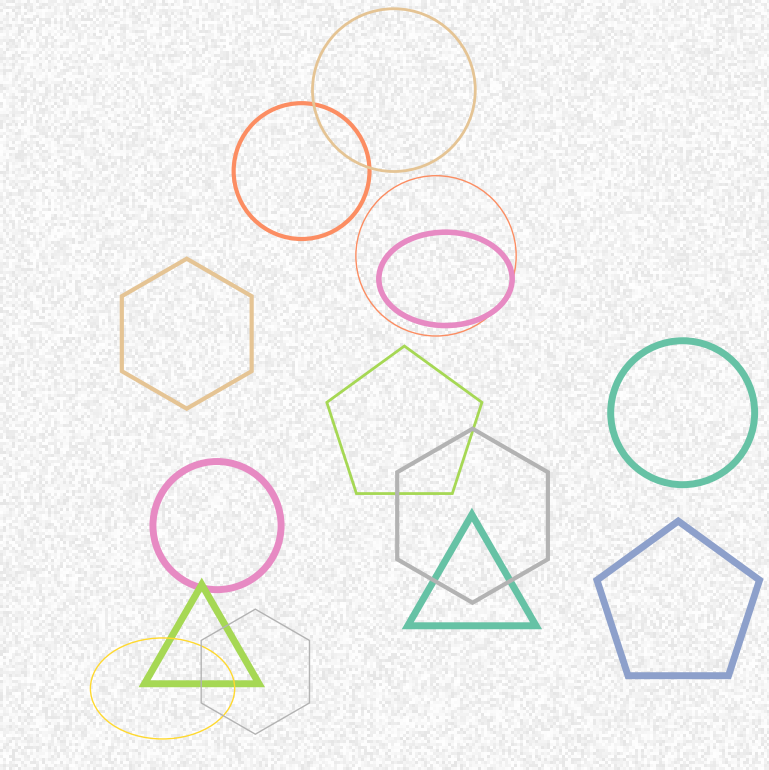[{"shape": "triangle", "thickness": 2.5, "radius": 0.48, "center": [0.613, 0.235]}, {"shape": "circle", "thickness": 2.5, "radius": 0.47, "center": [0.887, 0.464]}, {"shape": "circle", "thickness": 1.5, "radius": 0.44, "center": [0.392, 0.778]}, {"shape": "circle", "thickness": 0.5, "radius": 0.52, "center": [0.566, 0.668]}, {"shape": "pentagon", "thickness": 2.5, "radius": 0.55, "center": [0.881, 0.212]}, {"shape": "circle", "thickness": 2.5, "radius": 0.42, "center": [0.282, 0.317]}, {"shape": "oval", "thickness": 2, "radius": 0.43, "center": [0.579, 0.638]}, {"shape": "pentagon", "thickness": 1, "radius": 0.53, "center": [0.525, 0.445]}, {"shape": "triangle", "thickness": 2.5, "radius": 0.43, "center": [0.262, 0.155]}, {"shape": "oval", "thickness": 0.5, "radius": 0.47, "center": [0.211, 0.106]}, {"shape": "hexagon", "thickness": 1.5, "radius": 0.49, "center": [0.243, 0.567]}, {"shape": "circle", "thickness": 1, "radius": 0.53, "center": [0.512, 0.883]}, {"shape": "hexagon", "thickness": 1.5, "radius": 0.56, "center": [0.614, 0.33]}, {"shape": "hexagon", "thickness": 0.5, "radius": 0.41, "center": [0.332, 0.128]}]